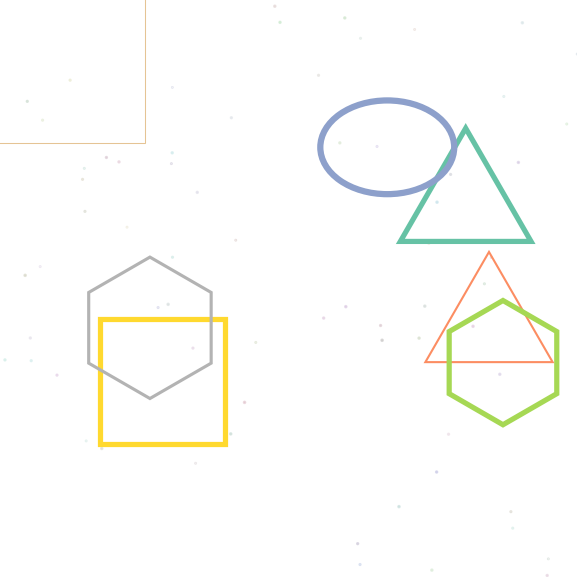[{"shape": "triangle", "thickness": 2.5, "radius": 0.65, "center": [0.806, 0.646]}, {"shape": "triangle", "thickness": 1, "radius": 0.64, "center": [0.847, 0.436]}, {"shape": "oval", "thickness": 3, "radius": 0.58, "center": [0.671, 0.744]}, {"shape": "hexagon", "thickness": 2.5, "radius": 0.54, "center": [0.871, 0.371]}, {"shape": "square", "thickness": 2.5, "radius": 0.54, "center": [0.281, 0.339]}, {"shape": "square", "thickness": 0.5, "radius": 0.7, "center": [0.111, 0.891]}, {"shape": "hexagon", "thickness": 1.5, "radius": 0.61, "center": [0.26, 0.432]}]